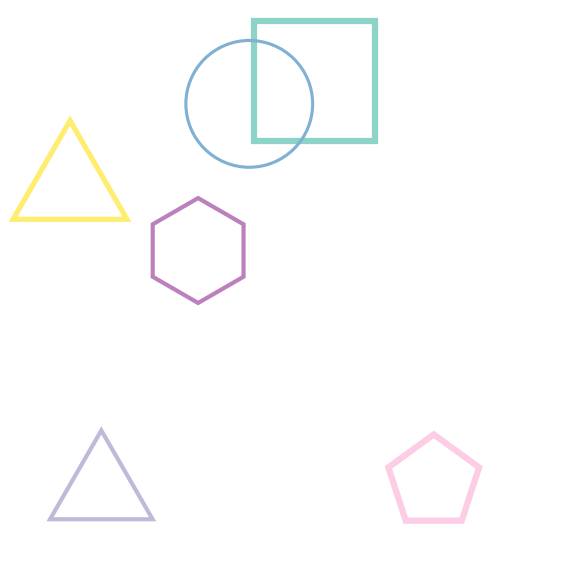[{"shape": "square", "thickness": 3, "radius": 0.52, "center": [0.545, 0.859]}, {"shape": "triangle", "thickness": 2, "radius": 0.51, "center": [0.175, 0.151]}, {"shape": "circle", "thickness": 1.5, "radius": 0.55, "center": [0.432, 0.819]}, {"shape": "pentagon", "thickness": 3, "radius": 0.41, "center": [0.751, 0.164]}, {"shape": "hexagon", "thickness": 2, "radius": 0.45, "center": [0.343, 0.565]}, {"shape": "triangle", "thickness": 2.5, "radius": 0.57, "center": [0.121, 0.676]}]